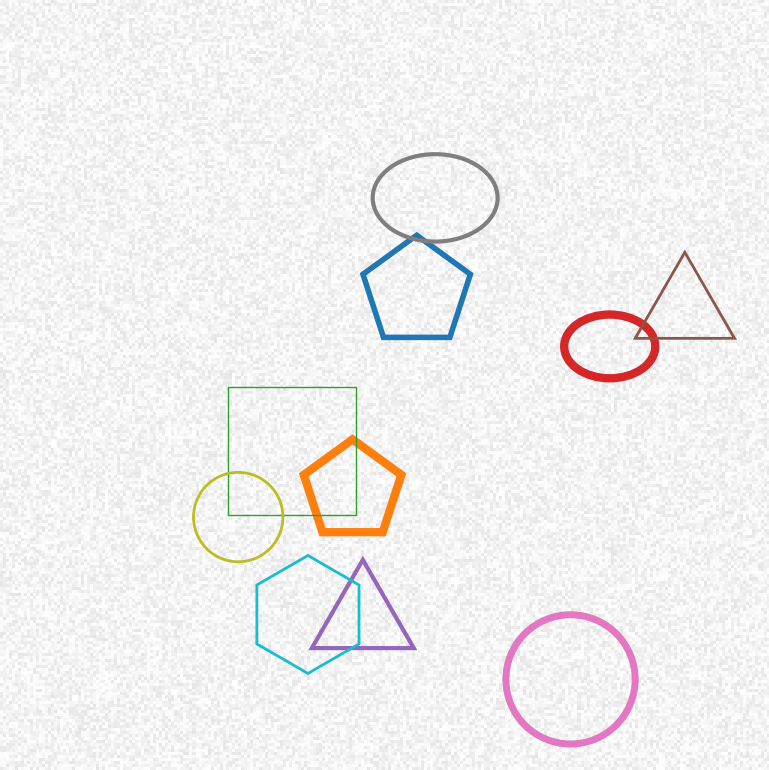[{"shape": "pentagon", "thickness": 2, "radius": 0.37, "center": [0.541, 0.621]}, {"shape": "pentagon", "thickness": 3, "radius": 0.33, "center": [0.458, 0.363]}, {"shape": "square", "thickness": 0.5, "radius": 0.42, "center": [0.379, 0.414]}, {"shape": "oval", "thickness": 3, "radius": 0.3, "center": [0.792, 0.55]}, {"shape": "triangle", "thickness": 1.5, "radius": 0.38, "center": [0.471, 0.197]}, {"shape": "triangle", "thickness": 1, "radius": 0.37, "center": [0.889, 0.598]}, {"shape": "circle", "thickness": 2.5, "radius": 0.42, "center": [0.741, 0.118]}, {"shape": "oval", "thickness": 1.5, "radius": 0.41, "center": [0.565, 0.743]}, {"shape": "circle", "thickness": 1, "radius": 0.29, "center": [0.309, 0.328]}, {"shape": "hexagon", "thickness": 1, "radius": 0.38, "center": [0.4, 0.202]}]